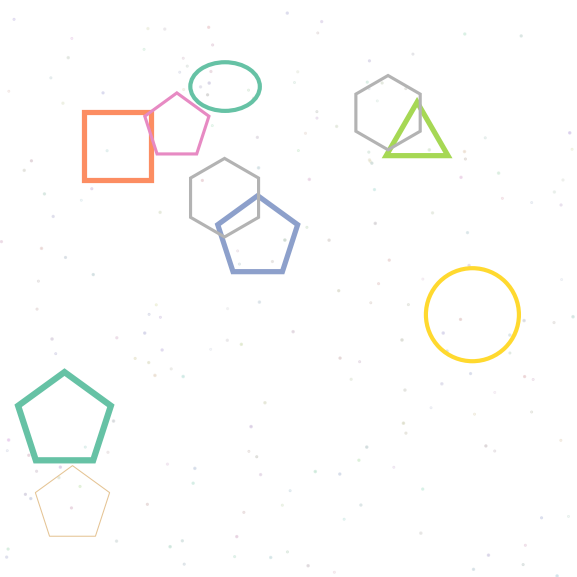[{"shape": "pentagon", "thickness": 3, "radius": 0.42, "center": [0.112, 0.27]}, {"shape": "oval", "thickness": 2, "radius": 0.3, "center": [0.39, 0.849]}, {"shape": "square", "thickness": 2.5, "radius": 0.29, "center": [0.203, 0.746]}, {"shape": "pentagon", "thickness": 2.5, "radius": 0.36, "center": [0.446, 0.588]}, {"shape": "pentagon", "thickness": 1.5, "radius": 0.29, "center": [0.306, 0.78]}, {"shape": "triangle", "thickness": 2.5, "radius": 0.31, "center": [0.722, 0.761]}, {"shape": "circle", "thickness": 2, "radius": 0.4, "center": [0.818, 0.454]}, {"shape": "pentagon", "thickness": 0.5, "radius": 0.34, "center": [0.126, 0.125]}, {"shape": "hexagon", "thickness": 1.5, "radius": 0.34, "center": [0.389, 0.657]}, {"shape": "hexagon", "thickness": 1.5, "radius": 0.32, "center": [0.672, 0.804]}]